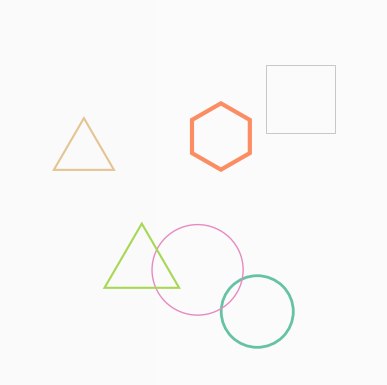[{"shape": "circle", "thickness": 2, "radius": 0.47, "center": [0.664, 0.191]}, {"shape": "hexagon", "thickness": 3, "radius": 0.43, "center": [0.57, 0.645]}, {"shape": "circle", "thickness": 1, "radius": 0.59, "center": [0.51, 0.299]}, {"shape": "triangle", "thickness": 1.5, "radius": 0.56, "center": [0.366, 0.308]}, {"shape": "triangle", "thickness": 1.5, "radius": 0.45, "center": [0.217, 0.604]}, {"shape": "square", "thickness": 0.5, "radius": 0.44, "center": [0.775, 0.743]}]